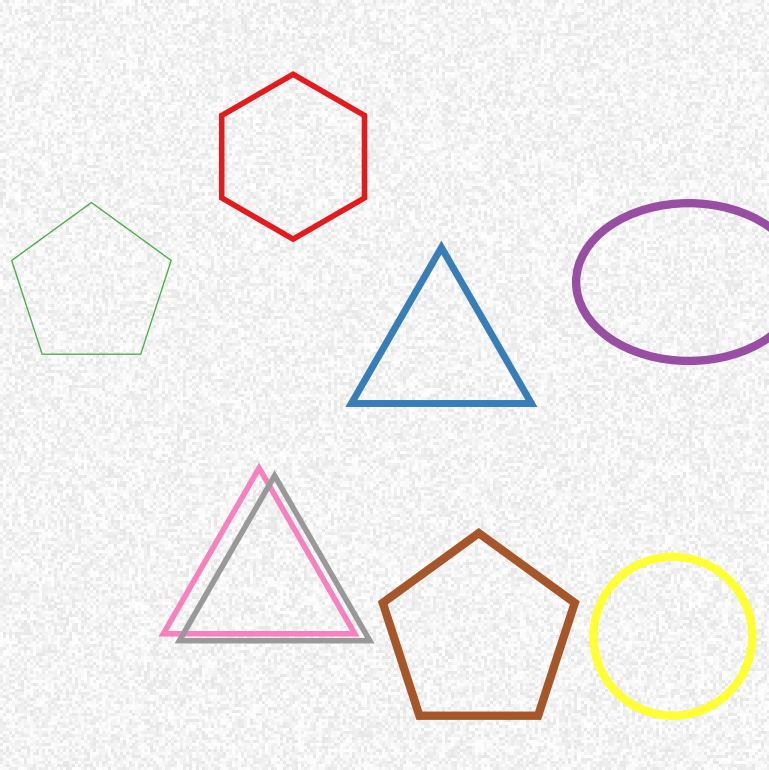[{"shape": "hexagon", "thickness": 2, "radius": 0.54, "center": [0.381, 0.796]}, {"shape": "triangle", "thickness": 2.5, "radius": 0.68, "center": [0.573, 0.543]}, {"shape": "pentagon", "thickness": 0.5, "radius": 0.54, "center": [0.119, 0.628]}, {"shape": "oval", "thickness": 3, "radius": 0.73, "center": [0.895, 0.634]}, {"shape": "circle", "thickness": 3, "radius": 0.52, "center": [0.874, 0.174]}, {"shape": "pentagon", "thickness": 3, "radius": 0.66, "center": [0.622, 0.177]}, {"shape": "triangle", "thickness": 2, "radius": 0.72, "center": [0.336, 0.249]}, {"shape": "triangle", "thickness": 2, "radius": 0.71, "center": [0.357, 0.239]}]